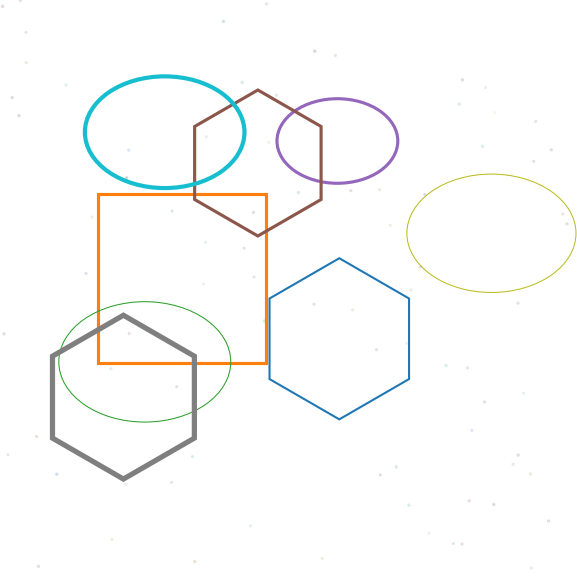[{"shape": "hexagon", "thickness": 1, "radius": 0.7, "center": [0.588, 0.412]}, {"shape": "square", "thickness": 1.5, "radius": 0.73, "center": [0.315, 0.516]}, {"shape": "oval", "thickness": 0.5, "radius": 0.74, "center": [0.251, 0.373]}, {"shape": "oval", "thickness": 1.5, "radius": 0.52, "center": [0.584, 0.755]}, {"shape": "hexagon", "thickness": 1.5, "radius": 0.63, "center": [0.447, 0.717]}, {"shape": "hexagon", "thickness": 2.5, "radius": 0.71, "center": [0.214, 0.311]}, {"shape": "oval", "thickness": 0.5, "radius": 0.73, "center": [0.851, 0.595]}, {"shape": "oval", "thickness": 2, "radius": 0.69, "center": [0.285, 0.77]}]